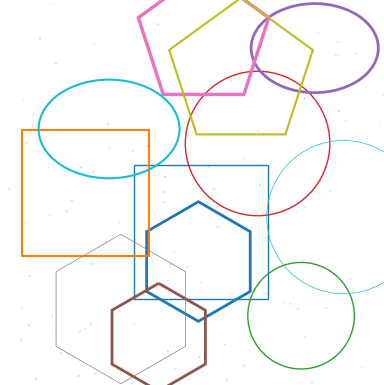[{"shape": "hexagon", "thickness": 2, "radius": 0.78, "center": [0.515, 0.321]}, {"shape": "square", "thickness": 1, "radius": 0.87, "center": [0.522, 0.398]}, {"shape": "square", "thickness": 1.5, "radius": 0.82, "center": [0.222, 0.499]}, {"shape": "circle", "thickness": 1, "radius": 0.69, "center": [0.782, 0.18]}, {"shape": "circle", "thickness": 1, "radius": 0.94, "center": [0.669, 0.627]}, {"shape": "oval", "thickness": 2, "radius": 0.83, "center": [0.817, 0.875]}, {"shape": "hexagon", "thickness": 2, "radius": 0.7, "center": [0.412, 0.124]}, {"shape": "pentagon", "thickness": 2.5, "radius": 0.89, "center": [0.529, 0.899]}, {"shape": "hexagon", "thickness": 0.5, "radius": 0.97, "center": [0.314, 0.197]}, {"shape": "pentagon", "thickness": 1.5, "radius": 0.98, "center": [0.626, 0.81]}, {"shape": "circle", "thickness": 0.5, "radius": 1.0, "center": [0.892, 0.436]}, {"shape": "oval", "thickness": 1.5, "radius": 0.92, "center": [0.283, 0.665]}]